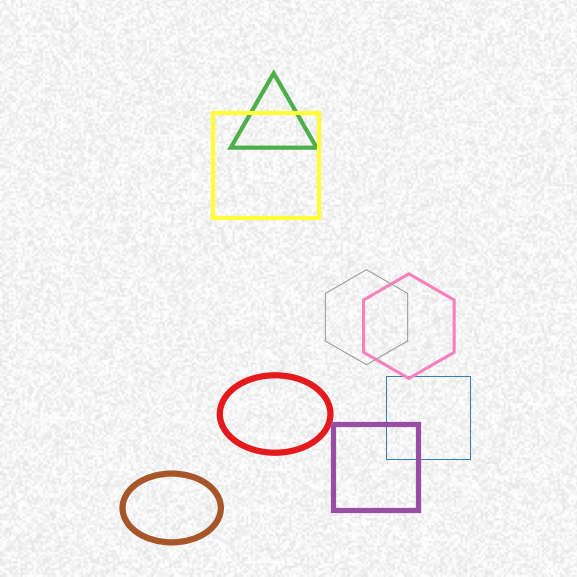[{"shape": "oval", "thickness": 3, "radius": 0.48, "center": [0.476, 0.282]}, {"shape": "square", "thickness": 0.5, "radius": 0.36, "center": [0.741, 0.276]}, {"shape": "triangle", "thickness": 2, "radius": 0.43, "center": [0.474, 0.786]}, {"shape": "square", "thickness": 2.5, "radius": 0.37, "center": [0.65, 0.19]}, {"shape": "square", "thickness": 2, "radius": 0.46, "center": [0.461, 0.713]}, {"shape": "oval", "thickness": 3, "radius": 0.43, "center": [0.297, 0.12]}, {"shape": "hexagon", "thickness": 1.5, "radius": 0.45, "center": [0.708, 0.434]}, {"shape": "hexagon", "thickness": 0.5, "radius": 0.41, "center": [0.635, 0.45]}]